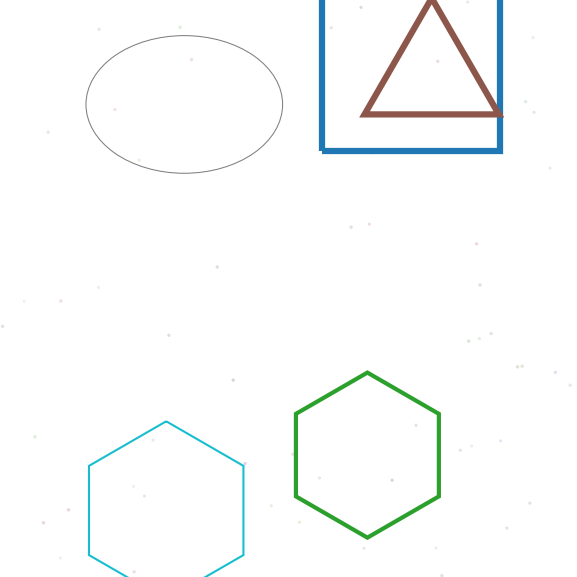[{"shape": "square", "thickness": 3, "radius": 0.77, "center": [0.712, 0.892]}, {"shape": "hexagon", "thickness": 2, "radius": 0.71, "center": [0.636, 0.211]}, {"shape": "triangle", "thickness": 3, "radius": 0.67, "center": [0.748, 0.868]}, {"shape": "oval", "thickness": 0.5, "radius": 0.85, "center": [0.319, 0.818]}, {"shape": "hexagon", "thickness": 1, "radius": 0.77, "center": [0.288, 0.115]}]